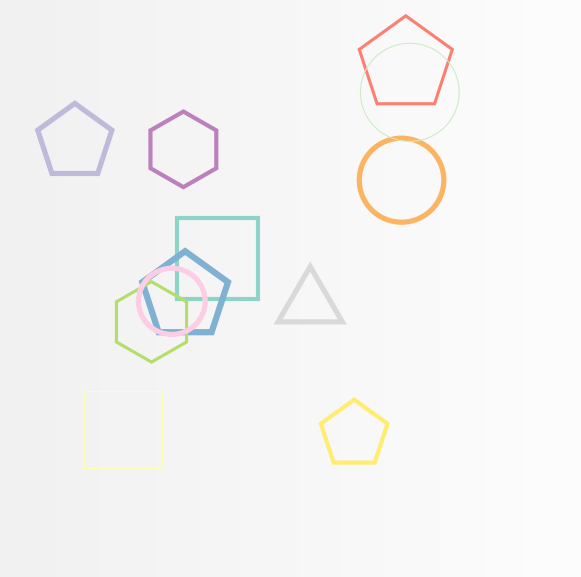[{"shape": "square", "thickness": 2, "radius": 0.35, "center": [0.374, 0.552]}, {"shape": "square", "thickness": 0.5, "radius": 0.33, "center": [0.212, 0.256]}, {"shape": "pentagon", "thickness": 2.5, "radius": 0.34, "center": [0.129, 0.753]}, {"shape": "pentagon", "thickness": 1.5, "radius": 0.42, "center": [0.698, 0.888]}, {"shape": "pentagon", "thickness": 3, "radius": 0.39, "center": [0.318, 0.487]}, {"shape": "circle", "thickness": 2.5, "radius": 0.36, "center": [0.691, 0.687]}, {"shape": "hexagon", "thickness": 1.5, "radius": 0.35, "center": [0.261, 0.442]}, {"shape": "circle", "thickness": 2.5, "radius": 0.29, "center": [0.296, 0.477]}, {"shape": "triangle", "thickness": 2.5, "radius": 0.32, "center": [0.534, 0.474]}, {"shape": "hexagon", "thickness": 2, "radius": 0.33, "center": [0.315, 0.741]}, {"shape": "circle", "thickness": 0.5, "radius": 0.42, "center": [0.705, 0.839]}, {"shape": "pentagon", "thickness": 2, "radius": 0.3, "center": [0.609, 0.247]}]